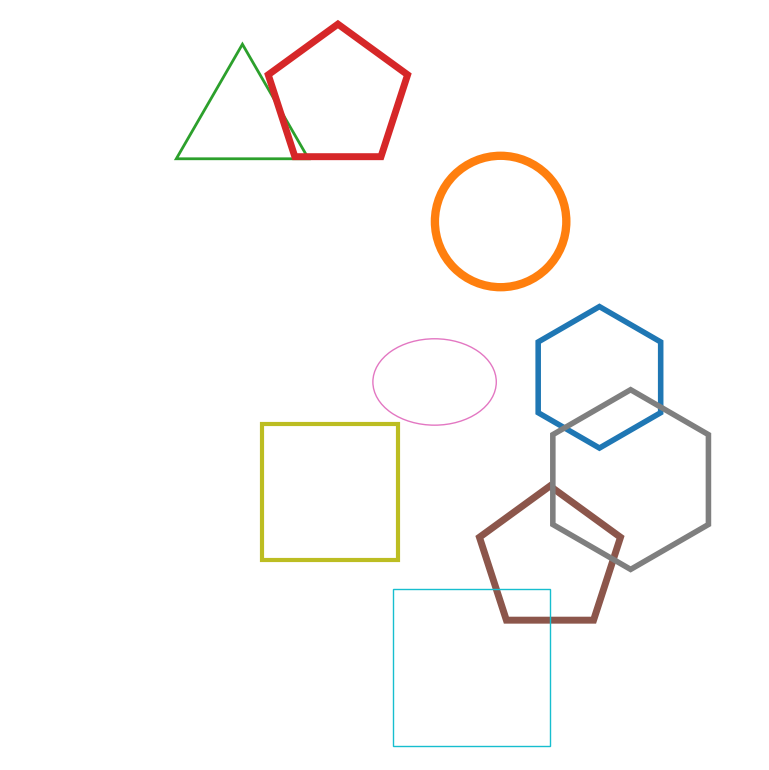[{"shape": "hexagon", "thickness": 2, "radius": 0.46, "center": [0.778, 0.51]}, {"shape": "circle", "thickness": 3, "radius": 0.43, "center": [0.65, 0.712]}, {"shape": "triangle", "thickness": 1, "radius": 0.5, "center": [0.315, 0.843]}, {"shape": "pentagon", "thickness": 2.5, "radius": 0.48, "center": [0.439, 0.873]}, {"shape": "pentagon", "thickness": 2.5, "radius": 0.48, "center": [0.714, 0.272]}, {"shape": "oval", "thickness": 0.5, "radius": 0.4, "center": [0.564, 0.504]}, {"shape": "hexagon", "thickness": 2, "radius": 0.58, "center": [0.819, 0.377]}, {"shape": "square", "thickness": 1.5, "radius": 0.44, "center": [0.429, 0.362]}, {"shape": "square", "thickness": 0.5, "radius": 0.51, "center": [0.613, 0.133]}]